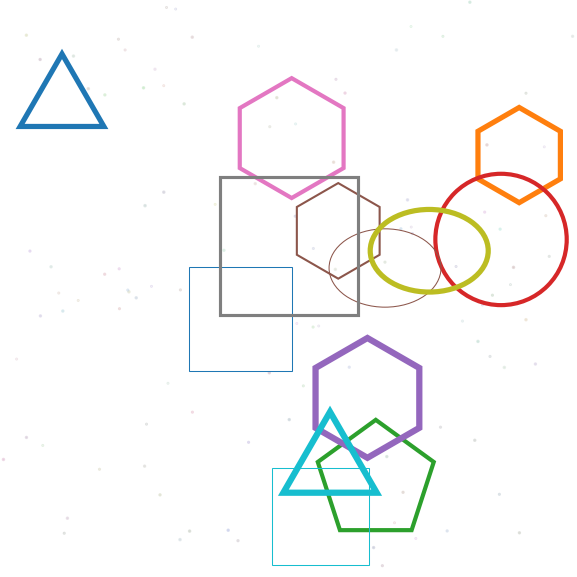[{"shape": "square", "thickness": 0.5, "radius": 0.45, "center": [0.416, 0.447]}, {"shape": "triangle", "thickness": 2.5, "radius": 0.42, "center": [0.107, 0.822]}, {"shape": "hexagon", "thickness": 2.5, "radius": 0.41, "center": [0.899, 0.731]}, {"shape": "pentagon", "thickness": 2, "radius": 0.53, "center": [0.651, 0.167]}, {"shape": "circle", "thickness": 2, "radius": 0.57, "center": [0.868, 0.584]}, {"shape": "hexagon", "thickness": 3, "radius": 0.52, "center": [0.636, 0.31]}, {"shape": "oval", "thickness": 0.5, "radius": 0.48, "center": [0.667, 0.535]}, {"shape": "hexagon", "thickness": 1, "radius": 0.41, "center": [0.586, 0.599]}, {"shape": "hexagon", "thickness": 2, "radius": 0.52, "center": [0.505, 0.76]}, {"shape": "square", "thickness": 1.5, "radius": 0.6, "center": [0.5, 0.574]}, {"shape": "oval", "thickness": 2.5, "radius": 0.51, "center": [0.743, 0.565]}, {"shape": "triangle", "thickness": 3, "radius": 0.47, "center": [0.571, 0.193]}, {"shape": "square", "thickness": 0.5, "radius": 0.42, "center": [0.555, 0.105]}]